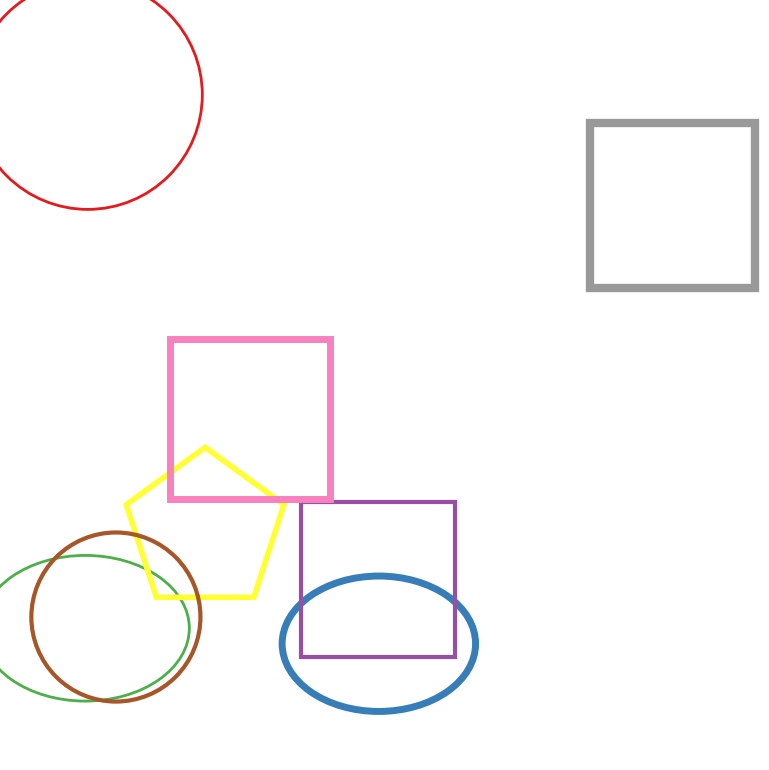[{"shape": "circle", "thickness": 1, "radius": 0.74, "center": [0.114, 0.877]}, {"shape": "oval", "thickness": 2.5, "radius": 0.63, "center": [0.492, 0.164]}, {"shape": "oval", "thickness": 1, "radius": 0.68, "center": [0.111, 0.184]}, {"shape": "square", "thickness": 1.5, "radius": 0.5, "center": [0.491, 0.248]}, {"shape": "pentagon", "thickness": 2, "radius": 0.54, "center": [0.266, 0.311]}, {"shape": "circle", "thickness": 1.5, "radius": 0.55, "center": [0.151, 0.199]}, {"shape": "square", "thickness": 2.5, "radius": 0.52, "center": [0.325, 0.456]}, {"shape": "square", "thickness": 3, "radius": 0.54, "center": [0.873, 0.733]}]